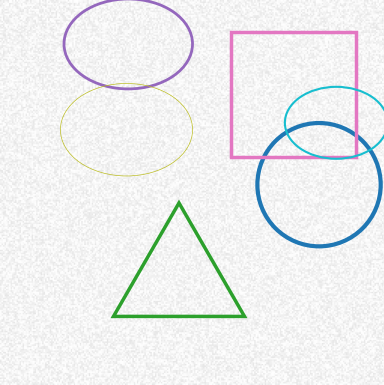[{"shape": "circle", "thickness": 3, "radius": 0.8, "center": [0.829, 0.52]}, {"shape": "triangle", "thickness": 2.5, "radius": 0.98, "center": [0.465, 0.276]}, {"shape": "oval", "thickness": 2, "radius": 0.83, "center": [0.333, 0.886]}, {"shape": "square", "thickness": 2.5, "radius": 0.81, "center": [0.763, 0.754]}, {"shape": "oval", "thickness": 0.5, "radius": 0.86, "center": [0.329, 0.663]}, {"shape": "oval", "thickness": 1.5, "radius": 0.67, "center": [0.873, 0.681]}]